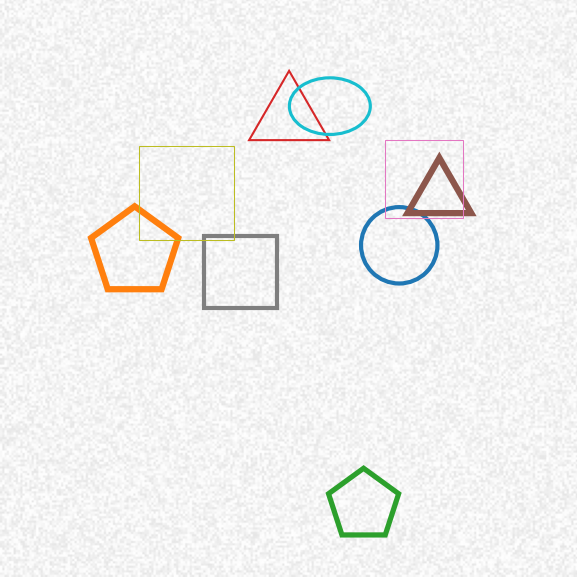[{"shape": "circle", "thickness": 2, "radius": 0.33, "center": [0.691, 0.574]}, {"shape": "pentagon", "thickness": 3, "radius": 0.4, "center": [0.233, 0.563]}, {"shape": "pentagon", "thickness": 2.5, "radius": 0.32, "center": [0.63, 0.124]}, {"shape": "triangle", "thickness": 1, "radius": 0.4, "center": [0.501, 0.796]}, {"shape": "triangle", "thickness": 3, "radius": 0.32, "center": [0.761, 0.662]}, {"shape": "square", "thickness": 0.5, "radius": 0.34, "center": [0.734, 0.69]}, {"shape": "square", "thickness": 2, "radius": 0.31, "center": [0.417, 0.529]}, {"shape": "square", "thickness": 0.5, "radius": 0.41, "center": [0.323, 0.665]}, {"shape": "oval", "thickness": 1.5, "radius": 0.35, "center": [0.571, 0.815]}]